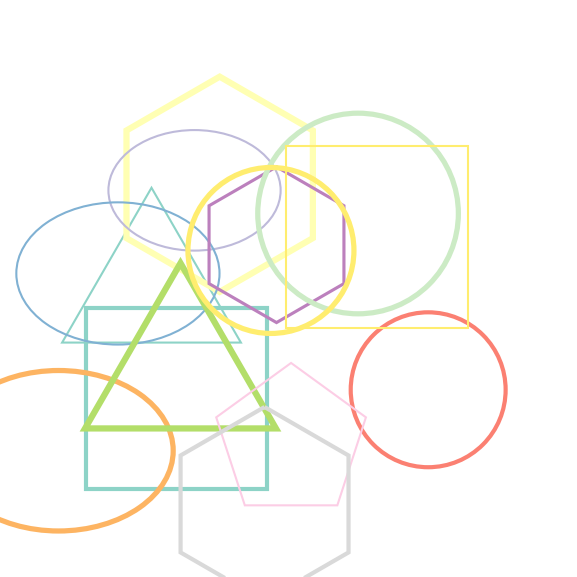[{"shape": "triangle", "thickness": 1, "radius": 0.89, "center": [0.262, 0.495]}, {"shape": "square", "thickness": 2, "radius": 0.78, "center": [0.306, 0.309]}, {"shape": "hexagon", "thickness": 3, "radius": 0.93, "center": [0.38, 0.68]}, {"shape": "oval", "thickness": 1, "radius": 0.75, "center": [0.337, 0.67]}, {"shape": "circle", "thickness": 2, "radius": 0.67, "center": [0.741, 0.324]}, {"shape": "oval", "thickness": 1, "radius": 0.88, "center": [0.204, 0.526]}, {"shape": "oval", "thickness": 2.5, "radius": 0.99, "center": [0.101, 0.219]}, {"shape": "triangle", "thickness": 3, "radius": 0.95, "center": [0.313, 0.353]}, {"shape": "pentagon", "thickness": 1, "radius": 0.68, "center": [0.504, 0.234]}, {"shape": "hexagon", "thickness": 2, "radius": 0.84, "center": [0.458, 0.126]}, {"shape": "hexagon", "thickness": 1.5, "radius": 0.67, "center": [0.479, 0.575]}, {"shape": "circle", "thickness": 2.5, "radius": 0.87, "center": [0.62, 0.629]}, {"shape": "circle", "thickness": 2.5, "radius": 0.72, "center": [0.469, 0.565]}, {"shape": "square", "thickness": 1, "radius": 0.79, "center": [0.653, 0.589]}]